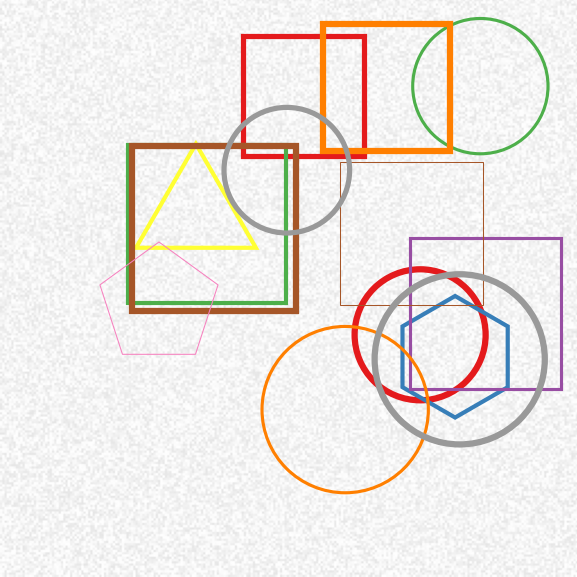[{"shape": "square", "thickness": 2.5, "radius": 0.52, "center": [0.525, 0.833]}, {"shape": "circle", "thickness": 3, "radius": 0.57, "center": [0.727, 0.419]}, {"shape": "hexagon", "thickness": 2, "radius": 0.53, "center": [0.788, 0.381]}, {"shape": "square", "thickness": 2, "radius": 0.68, "center": [0.358, 0.611]}, {"shape": "circle", "thickness": 1.5, "radius": 0.59, "center": [0.832, 0.85]}, {"shape": "square", "thickness": 1.5, "radius": 0.65, "center": [0.841, 0.457]}, {"shape": "square", "thickness": 3, "radius": 0.55, "center": [0.669, 0.847]}, {"shape": "circle", "thickness": 1.5, "radius": 0.72, "center": [0.598, 0.29]}, {"shape": "triangle", "thickness": 2, "radius": 0.6, "center": [0.339, 0.63]}, {"shape": "square", "thickness": 0.5, "radius": 0.62, "center": [0.713, 0.595]}, {"shape": "square", "thickness": 3, "radius": 0.71, "center": [0.371, 0.604]}, {"shape": "pentagon", "thickness": 0.5, "radius": 0.54, "center": [0.275, 0.473]}, {"shape": "circle", "thickness": 2.5, "radius": 0.54, "center": [0.497, 0.704]}, {"shape": "circle", "thickness": 3, "radius": 0.74, "center": [0.796, 0.377]}]